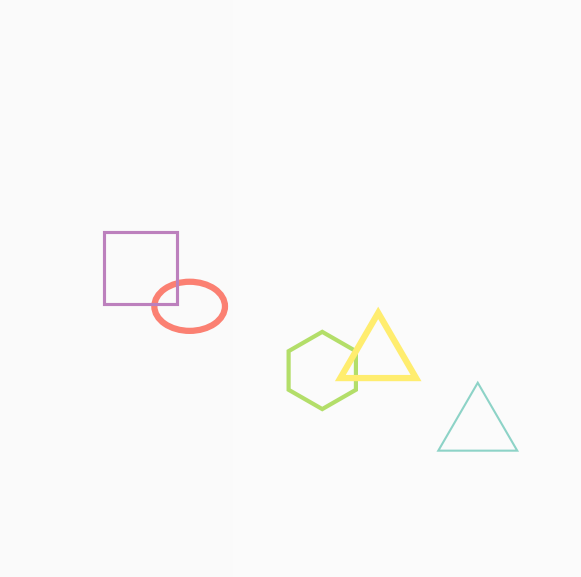[{"shape": "triangle", "thickness": 1, "radius": 0.39, "center": [0.822, 0.258]}, {"shape": "oval", "thickness": 3, "radius": 0.3, "center": [0.326, 0.469]}, {"shape": "hexagon", "thickness": 2, "radius": 0.33, "center": [0.554, 0.358]}, {"shape": "square", "thickness": 1.5, "radius": 0.31, "center": [0.241, 0.535]}, {"shape": "triangle", "thickness": 3, "radius": 0.38, "center": [0.651, 0.382]}]